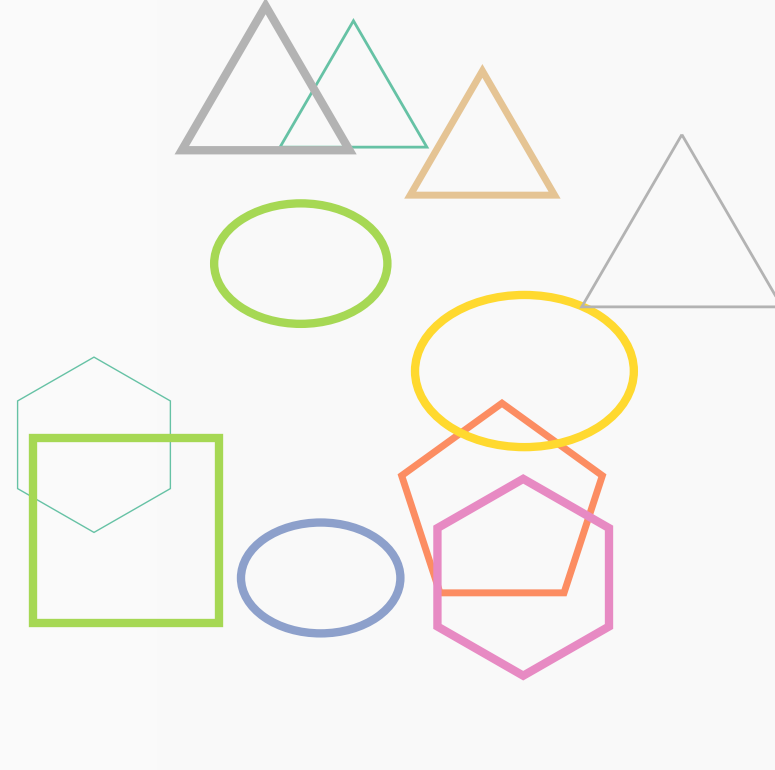[{"shape": "hexagon", "thickness": 0.5, "radius": 0.57, "center": [0.121, 0.422]}, {"shape": "triangle", "thickness": 1, "radius": 0.55, "center": [0.456, 0.864]}, {"shape": "pentagon", "thickness": 2.5, "radius": 0.68, "center": [0.648, 0.34]}, {"shape": "oval", "thickness": 3, "radius": 0.51, "center": [0.414, 0.249]}, {"shape": "hexagon", "thickness": 3, "radius": 0.64, "center": [0.675, 0.25]}, {"shape": "square", "thickness": 3, "radius": 0.6, "center": [0.163, 0.311]}, {"shape": "oval", "thickness": 3, "radius": 0.56, "center": [0.388, 0.658]}, {"shape": "oval", "thickness": 3, "radius": 0.71, "center": [0.677, 0.518]}, {"shape": "triangle", "thickness": 2.5, "radius": 0.54, "center": [0.622, 0.8]}, {"shape": "triangle", "thickness": 3, "radius": 0.62, "center": [0.343, 0.867]}, {"shape": "triangle", "thickness": 1, "radius": 0.75, "center": [0.88, 0.676]}]